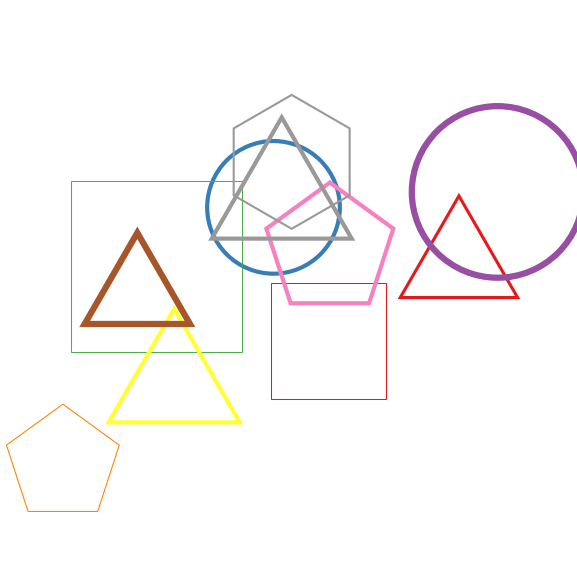[{"shape": "square", "thickness": 0.5, "radius": 0.5, "center": [0.569, 0.408]}, {"shape": "triangle", "thickness": 1.5, "radius": 0.59, "center": [0.795, 0.543]}, {"shape": "circle", "thickness": 2, "radius": 0.57, "center": [0.474, 0.64]}, {"shape": "square", "thickness": 0.5, "radius": 0.74, "center": [0.271, 0.538]}, {"shape": "circle", "thickness": 3, "radius": 0.74, "center": [0.862, 0.667]}, {"shape": "pentagon", "thickness": 0.5, "radius": 0.51, "center": [0.109, 0.197]}, {"shape": "triangle", "thickness": 2, "radius": 0.65, "center": [0.302, 0.333]}, {"shape": "triangle", "thickness": 3, "radius": 0.53, "center": [0.238, 0.491]}, {"shape": "pentagon", "thickness": 2, "radius": 0.58, "center": [0.571, 0.567]}, {"shape": "hexagon", "thickness": 1, "radius": 0.58, "center": [0.505, 0.719]}, {"shape": "triangle", "thickness": 2, "radius": 0.7, "center": [0.488, 0.656]}]